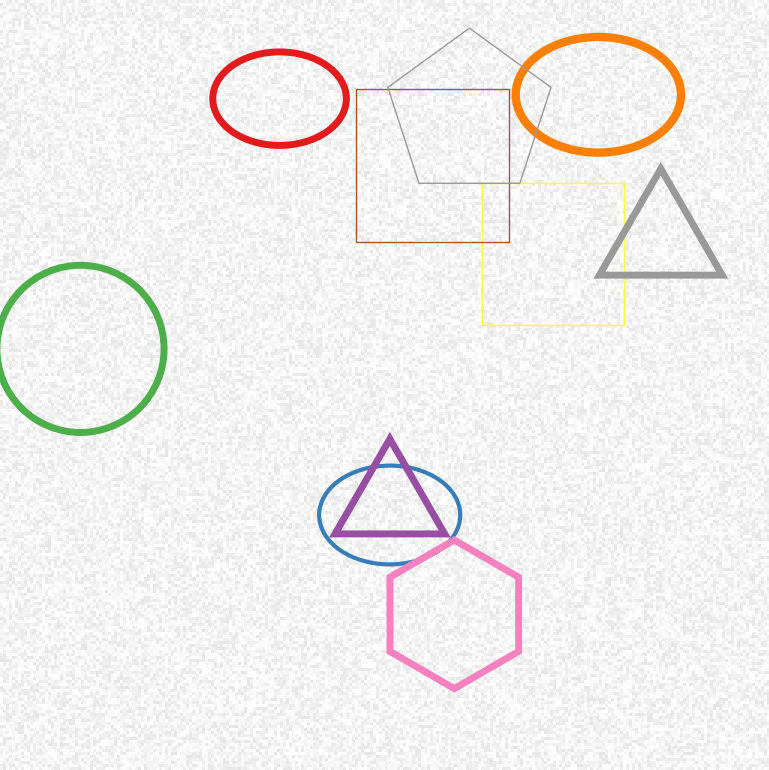[{"shape": "oval", "thickness": 2.5, "radius": 0.43, "center": [0.363, 0.872]}, {"shape": "oval", "thickness": 1.5, "radius": 0.46, "center": [0.506, 0.331]}, {"shape": "circle", "thickness": 2.5, "radius": 0.54, "center": [0.105, 0.547]}, {"shape": "triangle", "thickness": 2.5, "radius": 0.41, "center": [0.506, 0.348]}, {"shape": "oval", "thickness": 3, "radius": 0.54, "center": [0.777, 0.877]}, {"shape": "square", "thickness": 0.5, "radius": 0.46, "center": [0.718, 0.67]}, {"shape": "square", "thickness": 0.5, "radius": 0.5, "center": [0.562, 0.785]}, {"shape": "hexagon", "thickness": 2.5, "radius": 0.48, "center": [0.59, 0.202]}, {"shape": "triangle", "thickness": 2.5, "radius": 0.46, "center": [0.858, 0.689]}, {"shape": "pentagon", "thickness": 0.5, "radius": 0.56, "center": [0.61, 0.852]}]